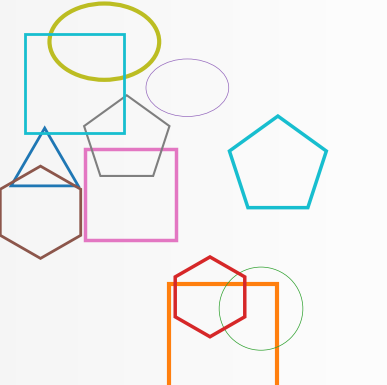[{"shape": "triangle", "thickness": 2, "radius": 0.5, "center": [0.115, 0.567]}, {"shape": "square", "thickness": 3, "radius": 0.69, "center": [0.576, 0.124]}, {"shape": "circle", "thickness": 0.5, "radius": 0.54, "center": [0.674, 0.198]}, {"shape": "hexagon", "thickness": 2.5, "radius": 0.52, "center": [0.542, 0.229]}, {"shape": "oval", "thickness": 0.5, "radius": 0.53, "center": [0.483, 0.772]}, {"shape": "hexagon", "thickness": 2, "radius": 0.6, "center": [0.105, 0.449]}, {"shape": "square", "thickness": 2.5, "radius": 0.59, "center": [0.337, 0.495]}, {"shape": "pentagon", "thickness": 1.5, "radius": 0.58, "center": [0.327, 0.637]}, {"shape": "oval", "thickness": 3, "radius": 0.71, "center": [0.269, 0.892]}, {"shape": "pentagon", "thickness": 2.5, "radius": 0.66, "center": [0.717, 0.567]}, {"shape": "square", "thickness": 2, "radius": 0.64, "center": [0.192, 0.783]}]